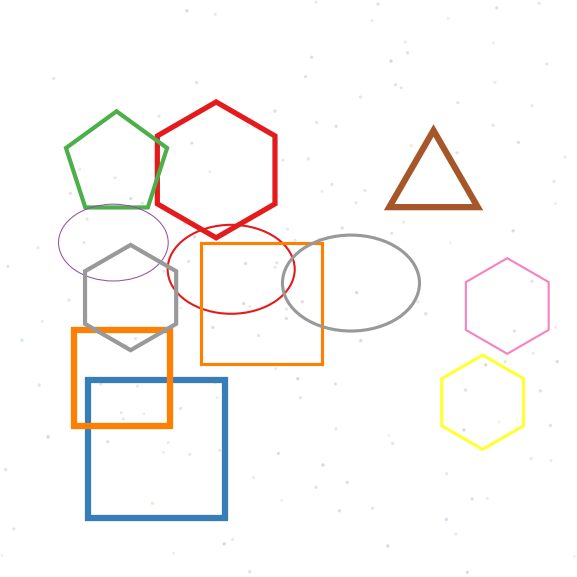[{"shape": "hexagon", "thickness": 2.5, "radius": 0.59, "center": [0.374, 0.705]}, {"shape": "oval", "thickness": 1, "radius": 0.55, "center": [0.4, 0.533]}, {"shape": "square", "thickness": 3, "radius": 0.59, "center": [0.271, 0.222]}, {"shape": "pentagon", "thickness": 2, "radius": 0.46, "center": [0.202, 0.714]}, {"shape": "oval", "thickness": 0.5, "radius": 0.47, "center": [0.196, 0.579]}, {"shape": "square", "thickness": 3, "radius": 0.41, "center": [0.211, 0.345]}, {"shape": "square", "thickness": 1.5, "radius": 0.52, "center": [0.453, 0.474]}, {"shape": "hexagon", "thickness": 1.5, "radius": 0.41, "center": [0.836, 0.303]}, {"shape": "triangle", "thickness": 3, "radius": 0.44, "center": [0.751, 0.685]}, {"shape": "hexagon", "thickness": 1, "radius": 0.41, "center": [0.878, 0.469]}, {"shape": "oval", "thickness": 1.5, "radius": 0.59, "center": [0.608, 0.509]}, {"shape": "hexagon", "thickness": 2, "radius": 0.46, "center": [0.226, 0.484]}]